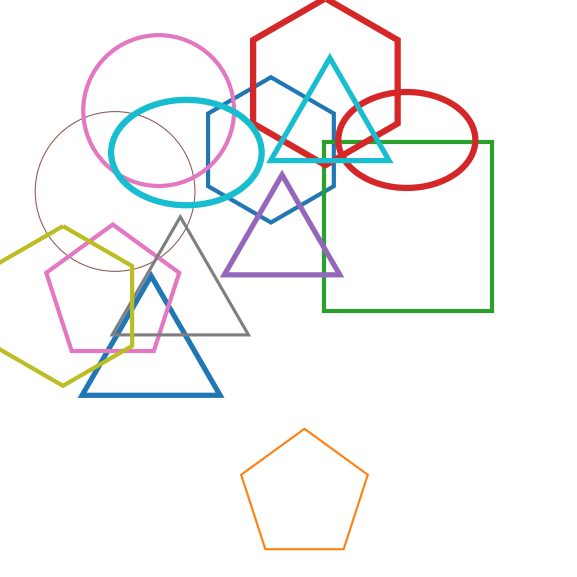[{"shape": "hexagon", "thickness": 2, "radius": 0.63, "center": [0.469, 0.74]}, {"shape": "triangle", "thickness": 2.5, "radius": 0.69, "center": [0.262, 0.384]}, {"shape": "pentagon", "thickness": 1, "radius": 0.58, "center": [0.527, 0.141]}, {"shape": "square", "thickness": 2, "radius": 0.73, "center": [0.706, 0.607]}, {"shape": "oval", "thickness": 3, "radius": 0.59, "center": [0.704, 0.757]}, {"shape": "hexagon", "thickness": 3, "radius": 0.72, "center": [0.563, 0.858]}, {"shape": "triangle", "thickness": 2.5, "radius": 0.58, "center": [0.488, 0.581]}, {"shape": "circle", "thickness": 0.5, "radius": 0.69, "center": [0.199, 0.668]}, {"shape": "pentagon", "thickness": 2, "radius": 0.61, "center": [0.195, 0.489]}, {"shape": "circle", "thickness": 2, "radius": 0.65, "center": [0.275, 0.808]}, {"shape": "triangle", "thickness": 1.5, "radius": 0.68, "center": [0.312, 0.487]}, {"shape": "hexagon", "thickness": 2, "radius": 0.69, "center": [0.109, 0.469]}, {"shape": "oval", "thickness": 3, "radius": 0.65, "center": [0.323, 0.735]}, {"shape": "triangle", "thickness": 2.5, "radius": 0.59, "center": [0.571, 0.78]}]